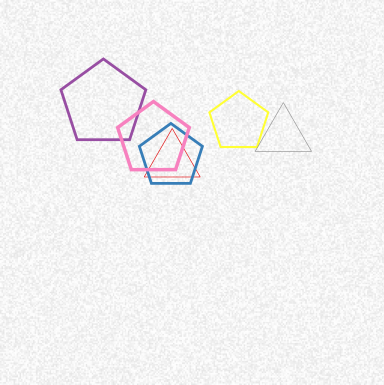[{"shape": "triangle", "thickness": 0.5, "radius": 0.42, "center": [0.447, 0.582]}, {"shape": "pentagon", "thickness": 2, "radius": 0.43, "center": [0.444, 0.593]}, {"shape": "pentagon", "thickness": 2, "radius": 0.58, "center": [0.269, 0.731]}, {"shape": "pentagon", "thickness": 1.5, "radius": 0.4, "center": [0.62, 0.683]}, {"shape": "pentagon", "thickness": 2.5, "radius": 0.49, "center": [0.399, 0.638]}, {"shape": "triangle", "thickness": 0.5, "radius": 0.42, "center": [0.736, 0.649]}]